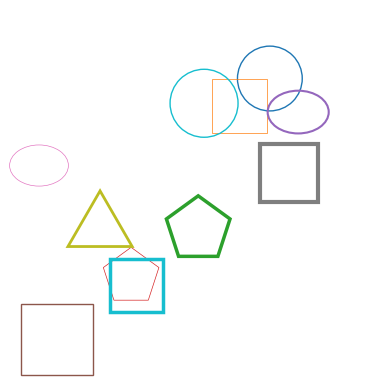[{"shape": "circle", "thickness": 1, "radius": 0.42, "center": [0.701, 0.796]}, {"shape": "square", "thickness": 0.5, "radius": 0.36, "center": [0.622, 0.725]}, {"shape": "pentagon", "thickness": 2.5, "radius": 0.43, "center": [0.515, 0.404]}, {"shape": "pentagon", "thickness": 0.5, "radius": 0.38, "center": [0.341, 0.282]}, {"shape": "oval", "thickness": 1.5, "radius": 0.4, "center": [0.775, 0.709]}, {"shape": "square", "thickness": 1, "radius": 0.46, "center": [0.148, 0.118]}, {"shape": "oval", "thickness": 0.5, "radius": 0.38, "center": [0.101, 0.57]}, {"shape": "square", "thickness": 3, "radius": 0.38, "center": [0.751, 0.55]}, {"shape": "triangle", "thickness": 2, "radius": 0.48, "center": [0.26, 0.408]}, {"shape": "square", "thickness": 2.5, "radius": 0.35, "center": [0.355, 0.259]}, {"shape": "circle", "thickness": 1, "radius": 0.44, "center": [0.53, 0.732]}]